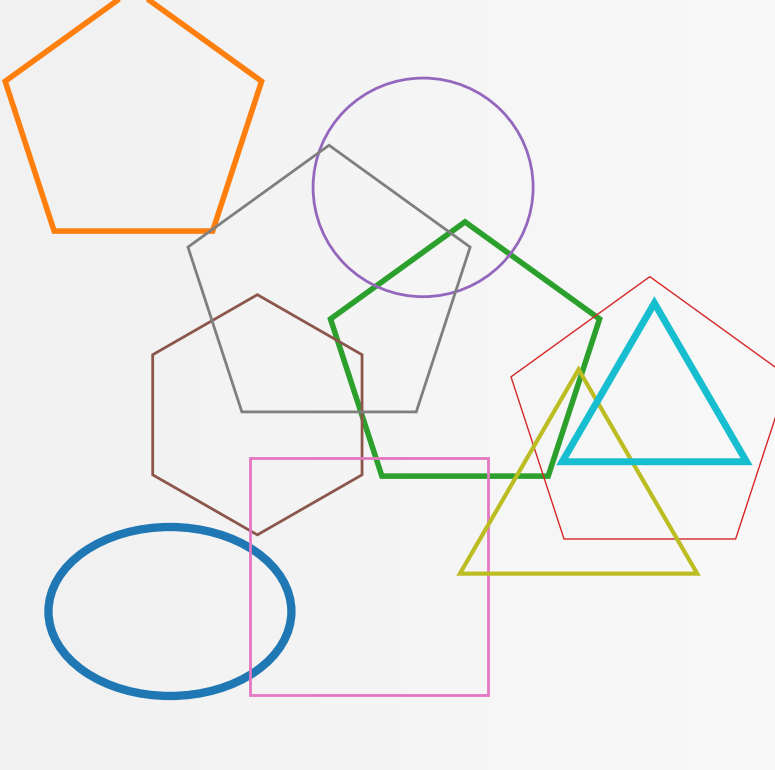[{"shape": "oval", "thickness": 3, "radius": 0.78, "center": [0.219, 0.206]}, {"shape": "pentagon", "thickness": 2, "radius": 0.87, "center": [0.172, 0.841]}, {"shape": "pentagon", "thickness": 2, "radius": 0.91, "center": [0.6, 0.529]}, {"shape": "pentagon", "thickness": 0.5, "radius": 0.94, "center": [0.838, 0.452]}, {"shape": "circle", "thickness": 1, "radius": 0.71, "center": [0.546, 0.757]}, {"shape": "hexagon", "thickness": 1, "radius": 0.78, "center": [0.332, 0.461]}, {"shape": "square", "thickness": 1, "radius": 0.77, "center": [0.476, 0.251]}, {"shape": "pentagon", "thickness": 1, "radius": 0.96, "center": [0.425, 0.62]}, {"shape": "triangle", "thickness": 1.5, "radius": 0.88, "center": [0.747, 0.343]}, {"shape": "triangle", "thickness": 2.5, "radius": 0.69, "center": [0.844, 0.469]}]